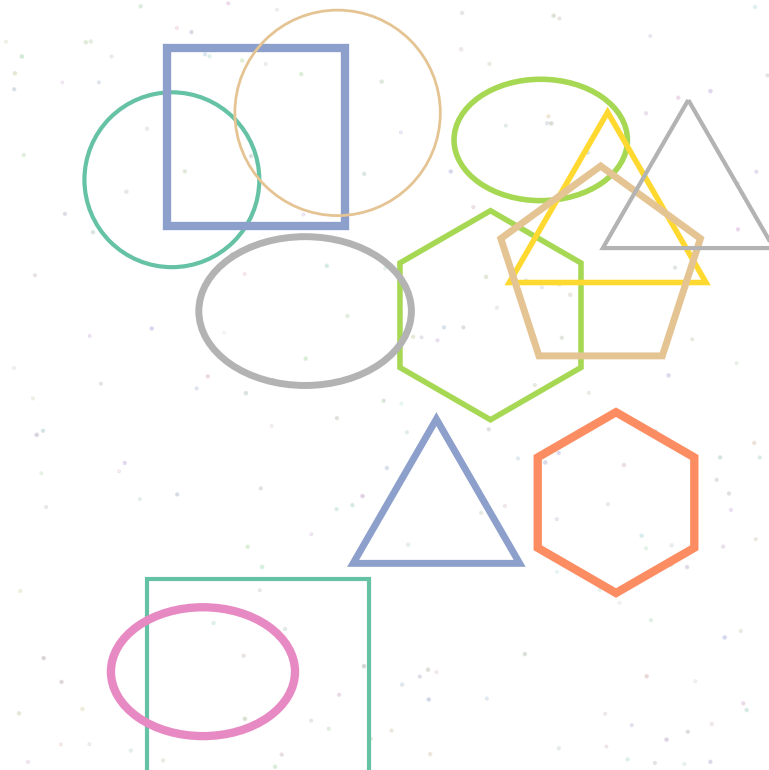[{"shape": "square", "thickness": 1.5, "radius": 0.72, "center": [0.335, 0.104]}, {"shape": "circle", "thickness": 1.5, "radius": 0.57, "center": [0.223, 0.767]}, {"shape": "hexagon", "thickness": 3, "radius": 0.59, "center": [0.8, 0.347]}, {"shape": "triangle", "thickness": 2.5, "radius": 0.62, "center": [0.567, 0.331]}, {"shape": "square", "thickness": 3, "radius": 0.58, "center": [0.332, 0.823]}, {"shape": "oval", "thickness": 3, "radius": 0.6, "center": [0.264, 0.128]}, {"shape": "oval", "thickness": 2, "radius": 0.56, "center": [0.702, 0.818]}, {"shape": "hexagon", "thickness": 2, "radius": 0.68, "center": [0.637, 0.591]}, {"shape": "triangle", "thickness": 2, "radius": 0.74, "center": [0.789, 0.707]}, {"shape": "circle", "thickness": 1, "radius": 0.67, "center": [0.438, 0.853]}, {"shape": "pentagon", "thickness": 2.5, "radius": 0.68, "center": [0.78, 0.648]}, {"shape": "oval", "thickness": 2.5, "radius": 0.69, "center": [0.396, 0.596]}, {"shape": "triangle", "thickness": 1.5, "radius": 0.64, "center": [0.894, 0.742]}]